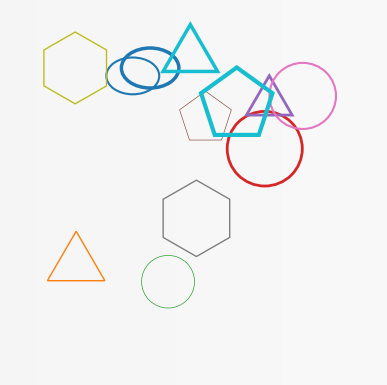[{"shape": "oval", "thickness": 2.5, "radius": 0.37, "center": [0.387, 0.823]}, {"shape": "oval", "thickness": 1.5, "radius": 0.34, "center": [0.343, 0.803]}, {"shape": "triangle", "thickness": 1, "radius": 0.43, "center": [0.197, 0.314]}, {"shape": "circle", "thickness": 0.5, "radius": 0.34, "center": [0.434, 0.268]}, {"shape": "circle", "thickness": 2, "radius": 0.48, "center": [0.683, 0.614]}, {"shape": "triangle", "thickness": 2, "radius": 0.34, "center": [0.695, 0.735]}, {"shape": "pentagon", "thickness": 0.5, "radius": 0.35, "center": [0.53, 0.693]}, {"shape": "circle", "thickness": 1.5, "radius": 0.43, "center": [0.781, 0.751]}, {"shape": "hexagon", "thickness": 1, "radius": 0.5, "center": [0.507, 0.433]}, {"shape": "hexagon", "thickness": 1, "radius": 0.47, "center": [0.194, 0.824]}, {"shape": "triangle", "thickness": 2.5, "radius": 0.41, "center": [0.491, 0.855]}, {"shape": "pentagon", "thickness": 3, "radius": 0.48, "center": [0.611, 0.728]}]